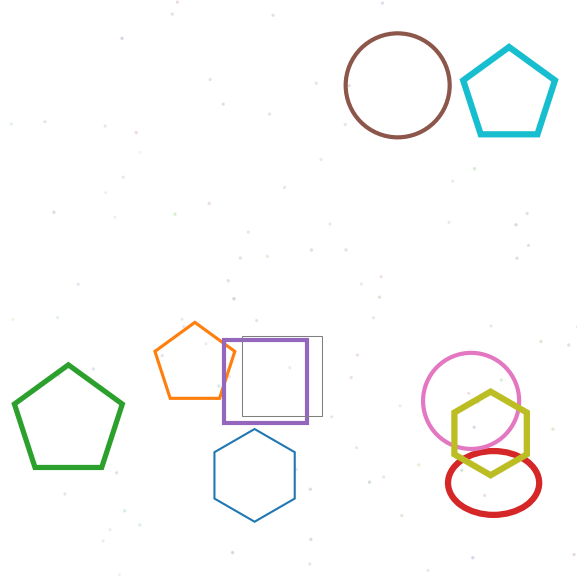[{"shape": "hexagon", "thickness": 1, "radius": 0.4, "center": [0.441, 0.176]}, {"shape": "pentagon", "thickness": 1.5, "radius": 0.36, "center": [0.337, 0.368]}, {"shape": "pentagon", "thickness": 2.5, "radius": 0.49, "center": [0.118, 0.269]}, {"shape": "oval", "thickness": 3, "radius": 0.39, "center": [0.855, 0.163]}, {"shape": "square", "thickness": 2, "radius": 0.36, "center": [0.46, 0.339]}, {"shape": "circle", "thickness": 2, "radius": 0.45, "center": [0.689, 0.851]}, {"shape": "circle", "thickness": 2, "radius": 0.42, "center": [0.816, 0.305]}, {"shape": "square", "thickness": 0.5, "radius": 0.35, "center": [0.488, 0.349]}, {"shape": "hexagon", "thickness": 3, "radius": 0.36, "center": [0.85, 0.249]}, {"shape": "pentagon", "thickness": 3, "radius": 0.42, "center": [0.882, 0.834]}]